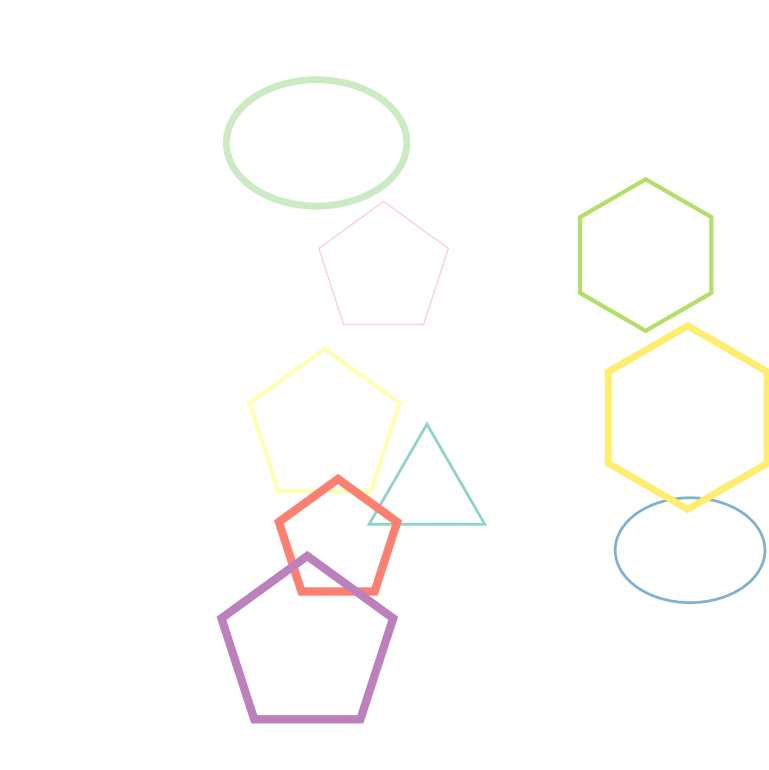[{"shape": "triangle", "thickness": 1, "radius": 0.43, "center": [0.554, 0.362]}, {"shape": "pentagon", "thickness": 1.5, "radius": 0.51, "center": [0.422, 0.445]}, {"shape": "pentagon", "thickness": 3, "radius": 0.4, "center": [0.439, 0.297]}, {"shape": "oval", "thickness": 1, "radius": 0.49, "center": [0.896, 0.285]}, {"shape": "hexagon", "thickness": 1.5, "radius": 0.49, "center": [0.839, 0.669]}, {"shape": "pentagon", "thickness": 0.5, "radius": 0.44, "center": [0.498, 0.65]}, {"shape": "pentagon", "thickness": 3, "radius": 0.59, "center": [0.399, 0.161]}, {"shape": "oval", "thickness": 2.5, "radius": 0.59, "center": [0.411, 0.814]}, {"shape": "hexagon", "thickness": 2.5, "radius": 0.6, "center": [0.893, 0.458]}]